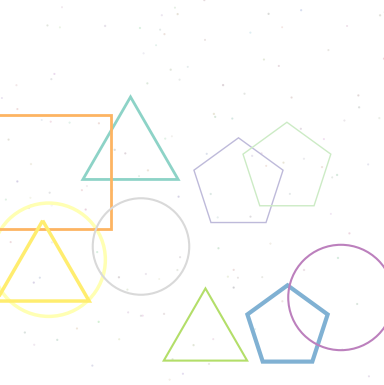[{"shape": "triangle", "thickness": 2, "radius": 0.71, "center": [0.339, 0.605]}, {"shape": "circle", "thickness": 2.5, "radius": 0.74, "center": [0.126, 0.325]}, {"shape": "pentagon", "thickness": 1, "radius": 0.61, "center": [0.619, 0.52]}, {"shape": "pentagon", "thickness": 3, "radius": 0.55, "center": [0.747, 0.149]}, {"shape": "square", "thickness": 2, "radius": 0.74, "center": [0.141, 0.553]}, {"shape": "triangle", "thickness": 1.5, "radius": 0.62, "center": [0.534, 0.126]}, {"shape": "circle", "thickness": 1.5, "radius": 0.63, "center": [0.366, 0.36]}, {"shape": "circle", "thickness": 1.5, "radius": 0.68, "center": [0.886, 0.227]}, {"shape": "pentagon", "thickness": 1, "radius": 0.6, "center": [0.745, 0.563]}, {"shape": "triangle", "thickness": 2.5, "radius": 0.7, "center": [0.111, 0.288]}]